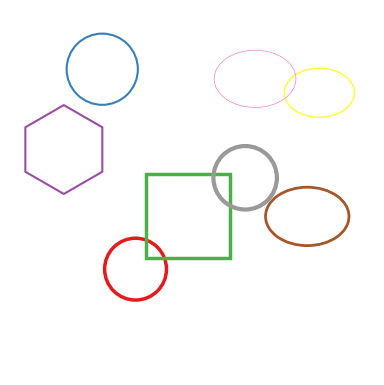[{"shape": "circle", "thickness": 2.5, "radius": 0.4, "center": [0.352, 0.301]}, {"shape": "circle", "thickness": 1.5, "radius": 0.46, "center": [0.266, 0.82]}, {"shape": "square", "thickness": 2.5, "radius": 0.54, "center": [0.488, 0.439]}, {"shape": "hexagon", "thickness": 1.5, "radius": 0.58, "center": [0.166, 0.612]}, {"shape": "oval", "thickness": 1, "radius": 0.46, "center": [0.829, 0.759]}, {"shape": "oval", "thickness": 2, "radius": 0.54, "center": [0.798, 0.438]}, {"shape": "oval", "thickness": 0.5, "radius": 0.53, "center": [0.662, 0.795]}, {"shape": "circle", "thickness": 3, "radius": 0.41, "center": [0.637, 0.538]}]